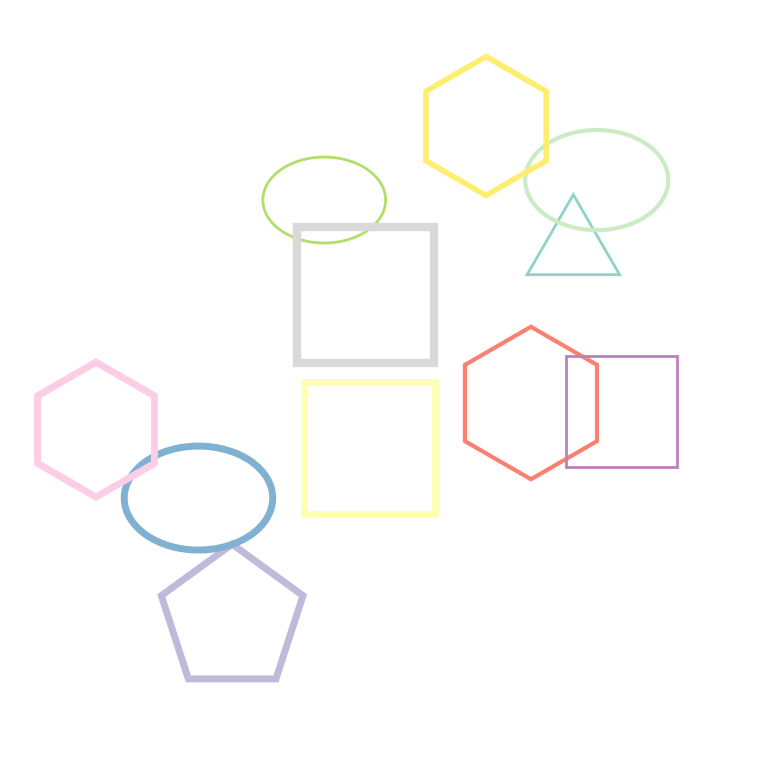[{"shape": "triangle", "thickness": 1, "radius": 0.35, "center": [0.745, 0.678]}, {"shape": "square", "thickness": 2.5, "radius": 0.43, "center": [0.48, 0.418]}, {"shape": "pentagon", "thickness": 2.5, "radius": 0.48, "center": [0.301, 0.197]}, {"shape": "hexagon", "thickness": 1.5, "radius": 0.5, "center": [0.69, 0.477]}, {"shape": "oval", "thickness": 2.5, "radius": 0.48, "center": [0.258, 0.353]}, {"shape": "oval", "thickness": 1, "radius": 0.4, "center": [0.421, 0.74]}, {"shape": "hexagon", "thickness": 2.5, "radius": 0.44, "center": [0.125, 0.442]}, {"shape": "square", "thickness": 3, "radius": 0.44, "center": [0.475, 0.617]}, {"shape": "square", "thickness": 1, "radius": 0.36, "center": [0.807, 0.465]}, {"shape": "oval", "thickness": 1.5, "radius": 0.46, "center": [0.775, 0.766]}, {"shape": "hexagon", "thickness": 2, "radius": 0.45, "center": [0.631, 0.836]}]